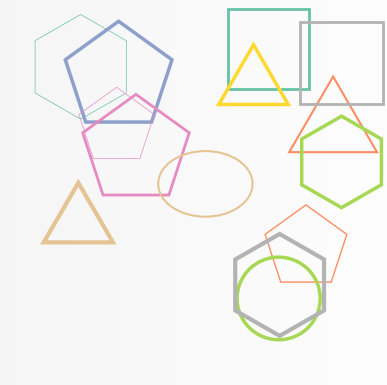[{"shape": "hexagon", "thickness": 0.5, "radius": 0.68, "center": [0.208, 0.826]}, {"shape": "square", "thickness": 2, "radius": 0.52, "center": [0.692, 0.872]}, {"shape": "pentagon", "thickness": 1, "radius": 0.55, "center": [0.79, 0.357]}, {"shape": "triangle", "thickness": 1.5, "radius": 0.65, "center": [0.86, 0.67]}, {"shape": "pentagon", "thickness": 2.5, "radius": 0.72, "center": [0.306, 0.8]}, {"shape": "pentagon", "thickness": 0.5, "radius": 0.51, "center": [0.301, 0.671]}, {"shape": "pentagon", "thickness": 2, "radius": 0.72, "center": [0.351, 0.61]}, {"shape": "hexagon", "thickness": 2.5, "radius": 0.59, "center": [0.881, 0.579]}, {"shape": "circle", "thickness": 2.5, "radius": 0.54, "center": [0.719, 0.225]}, {"shape": "triangle", "thickness": 2.5, "radius": 0.52, "center": [0.654, 0.78]}, {"shape": "triangle", "thickness": 3, "radius": 0.52, "center": [0.202, 0.422]}, {"shape": "oval", "thickness": 1.5, "radius": 0.61, "center": [0.53, 0.522]}, {"shape": "hexagon", "thickness": 3, "radius": 0.66, "center": [0.722, 0.26]}, {"shape": "square", "thickness": 2, "radius": 0.53, "center": [0.882, 0.837]}]